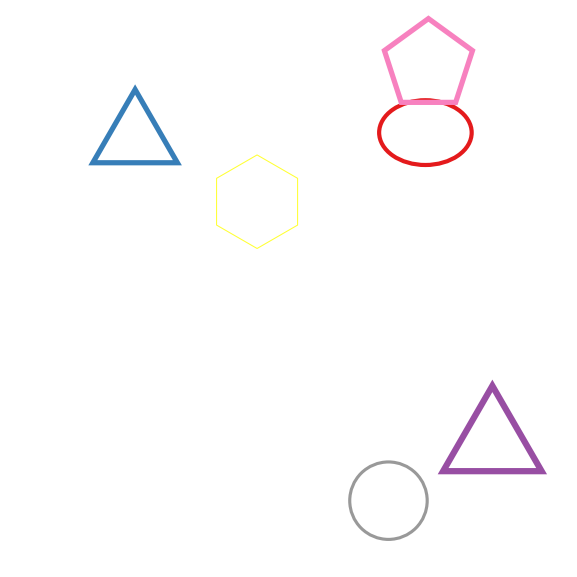[{"shape": "oval", "thickness": 2, "radius": 0.4, "center": [0.737, 0.77]}, {"shape": "triangle", "thickness": 2.5, "radius": 0.42, "center": [0.234, 0.76]}, {"shape": "triangle", "thickness": 3, "radius": 0.49, "center": [0.853, 0.232]}, {"shape": "hexagon", "thickness": 0.5, "radius": 0.4, "center": [0.445, 0.65]}, {"shape": "pentagon", "thickness": 2.5, "radius": 0.4, "center": [0.742, 0.887]}, {"shape": "circle", "thickness": 1.5, "radius": 0.34, "center": [0.673, 0.132]}]